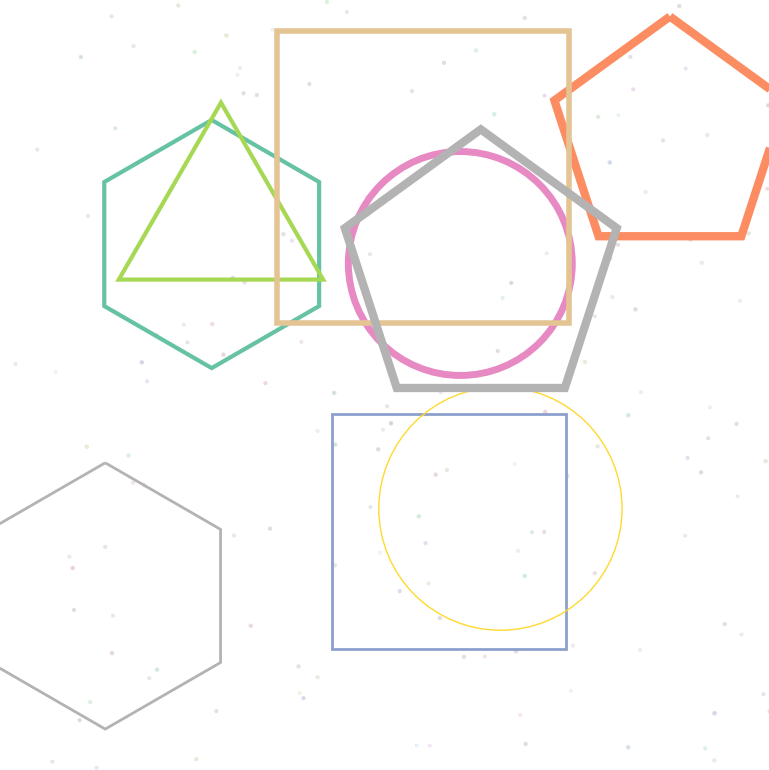[{"shape": "hexagon", "thickness": 1.5, "radius": 0.81, "center": [0.275, 0.683]}, {"shape": "pentagon", "thickness": 3, "radius": 0.79, "center": [0.87, 0.821]}, {"shape": "square", "thickness": 1, "radius": 0.76, "center": [0.583, 0.31]}, {"shape": "circle", "thickness": 2.5, "radius": 0.73, "center": [0.598, 0.658]}, {"shape": "triangle", "thickness": 1.5, "radius": 0.77, "center": [0.287, 0.713]}, {"shape": "circle", "thickness": 0.5, "radius": 0.79, "center": [0.65, 0.339]}, {"shape": "square", "thickness": 2, "radius": 0.95, "center": [0.549, 0.77]}, {"shape": "hexagon", "thickness": 1, "radius": 0.86, "center": [0.137, 0.226]}, {"shape": "pentagon", "thickness": 3, "radius": 0.93, "center": [0.624, 0.646]}]